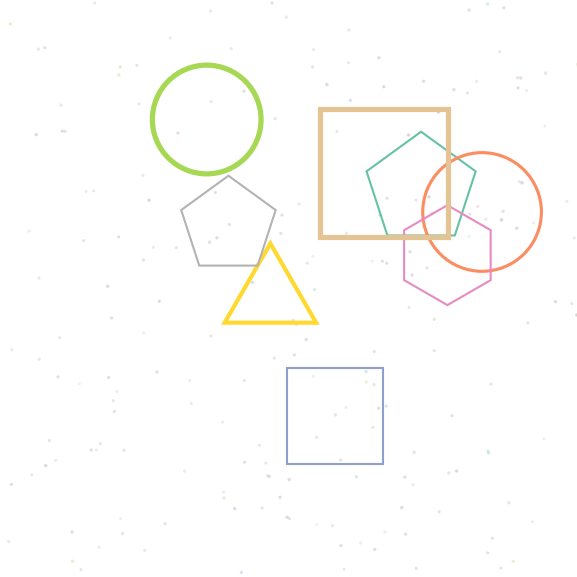[{"shape": "pentagon", "thickness": 1, "radius": 0.5, "center": [0.729, 0.672]}, {"shape": "circle", "thickness": 1.5, "radius": 0.51, "center": [0.835, 0.632]}, {"shape": "square", "thickness": 1, "radius": 0.41, "center": [0.58, 0.278]}, {"shape": "hexagon", "thickness": 1, "radius": 0.43, "center": [0.775, 0.557]}, {"shape": "circle", "thickness": 2.5, "radius": 0.47, "center": [0.358, 0.792]}, {"shape": "triangle", "thickness": 2, "radius": 0.46, "center": [0.468, 0.486]}, {"shape": "square", "thickness": 2.5, "radius": 0.55, "center": [0.665, 0.699]}, {"shape": "pentagon", "thickness": 1, "radius": 0.43, "center": [0.396, 0.609]}]